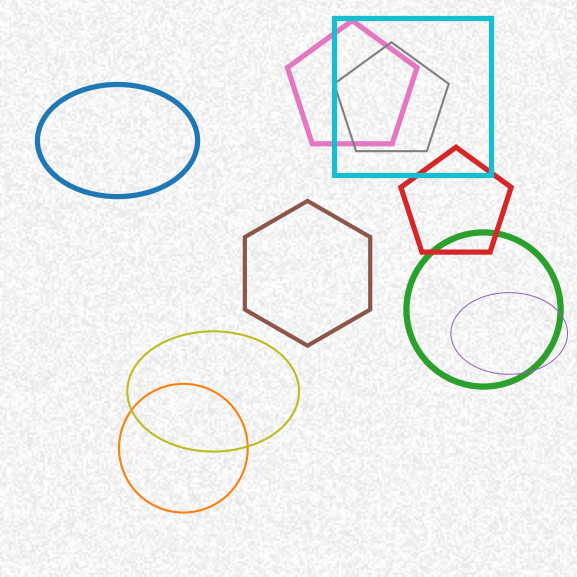[{"shape": "oval", "thickness": 2.5, "radius": 0.69, "center": [0.203, 0.756]}, {"shape": "circle", "thickness": 1, "radius": 0.56, "center": [0.318, 0.223]}, {"shape": "circle", "thickness": 3, "radius": 0.67, "center": [0.837, 0.463]}, {"shape": "pentagon", "thickness": 2.5, "radius": 0.5, "center": [0.79, 0.644]}, {"shape": "oval", "thickness": 0.5, "radius": 0.51, "center": [0.882, 0.422]}, {"shape": "hexagon", "thickness": 2, "radius": 0.63, "center": [0.533, 0.526]}, {"shape": "pentagon", "thickness": 2.5, "radius": 0.59, "center": [0.61, 0.846]}, {"shape": "pentagon", "thickness": 1, "radius": 0.52, "center": [0.678, 0.822]}, {"shape": "oval", "thickness": 1, "radius": 0.74, "center": [0.369, 0.321]}, {"shape": "square", "thickness": 2.5, "radius": 0.68, "center": [0.715, 0.832]}]